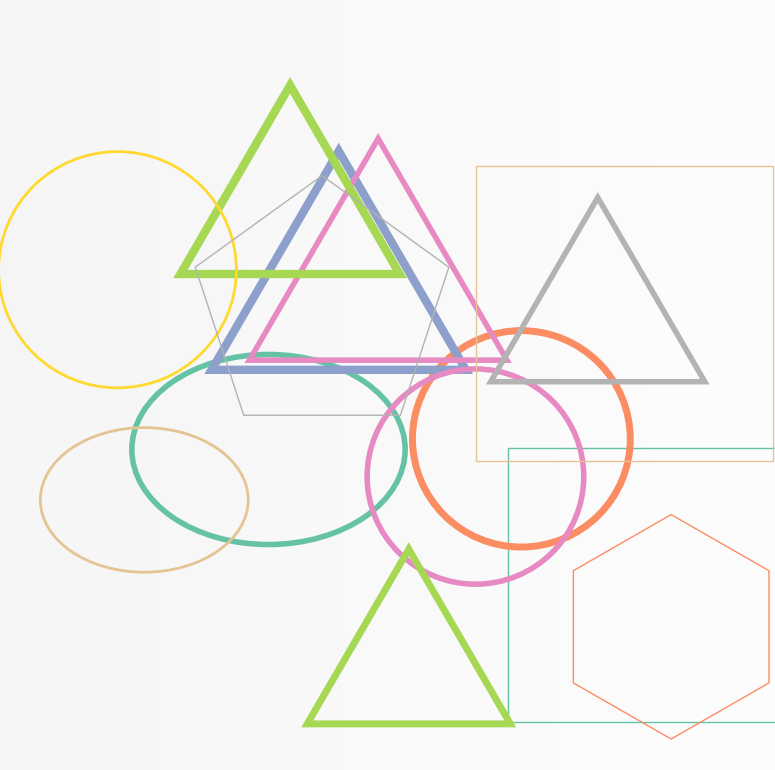[{"shape": "square", "thickness": 0.5, "radius": 0.89, "center": [0.833, 0.24]}, {"shape": "oval", "thickness": 2, "radius": 0.88, "center": [0.346, 0.416]}, {"shape": "hexagon", "thickness": 0.5, "radius": 0.73, "center": [0.866, 0.186]}, {"shape": "circle", "thickness": 2.5, "radius": 0.7, "center": [0.673, 0.43]}, {"shape": "triangle", "thickness": 3, "radius": 0.95, "center": [0.437, 0.614]}, {"shape": "triangle", "thickness": 2, "radius": 0.96, "center": [0.488, 0.628]}, {"shape": "circle", "thickness": 2, "radius": 0.7, "center": [0.613, 0.381]}, {"shape": "triangle", "thickness": 3, "radius": 0.82, "center": [0.374, 0.726]}, {"shape": "triangle", "thickness": 2.5, "radius": 0.76, "center": [0.527, 0.136]}, {"shape": "circle", "thickness": 1, "radius": 0.77, "center": [0.152, 0.65]}, {"shape": "square", "thickness": 0.5, "radius": 0.96, "center": [0.806, 0.593]}, {"shape": "oval", "thickness": 1, "radius": 0.67, "center": [0.186, 0.351]}, {"shape": "triangle", "thickness": 2, "radius": 0.8, "center": [0.771, 0.584]}, {"shape": "pentagon", "thickness": 0.5, "radius": 0.86, "center": [0.416, 0.6]}]